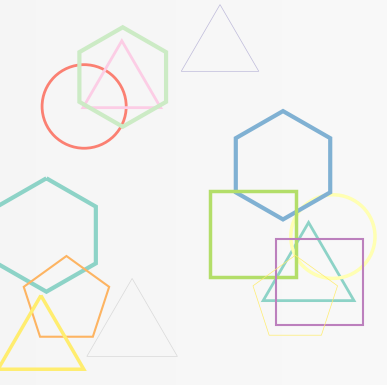[{"shape": "triangle", "thickness": 2, "radius": 0.68, "center": [0.796, 0.287]}, {"shape": "hexagon", "thickness": 3, "radius": 0.74, "center": [0.12, 0.39]}, {"shape": "circle", "thickness": 2.5, "radius": 0.54, "center": [0.859, 0.385]}, {"shape": "triangle", "thickness": 0.5, "radius": 0.58, "center": [0.568, 0.873]}, {"shape": "circle", "thickness": 2, "radius": 0.54, "center": [0.217, 0.724]}, {"shape": "hexagon", "thickness": 3, "radius": 0.7, "center": [0.73, 0.571]}, {"shape": "pentagon", "thickness": 1.5, "radius": 0.58, "center": [0.171, 0.219]}, {"shape": "square", "thickness": 2.5, "radius": 0.56, "center": [0.653, 0.393]}, {"shape": "triangle", "thickness": 2, "radius": 0.58, "center": [0.314, 0.778]}, {"shape": "triangle", "thickness": 0.5, "radius": 0.67, "center": [0.341, 0.142]}, {"shape": "square", "thickness": 1.5, "radius": 0.56, "center": [0.825, 0.267]}, {"shape": "hexagon", "thickness": 3, "radius": 0.65, "center": [0.317, 0.8]}, {"shape": "pentagon", "thickness": 0.5, "radius": 0.57, "center": [0.762, 0.222]}, {"shape": "triangle", "thickness": 2.5, "radius": 0.64, "center": [0.106, 0.105]}]